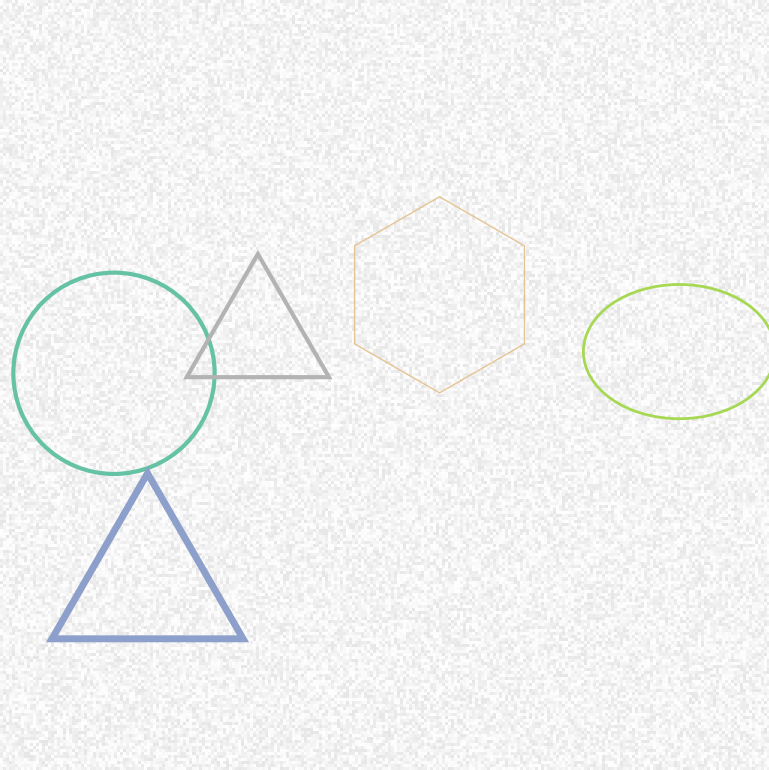[{"shape": "circle", "thickness": 1.5, "radius": 0.65, "center": [0.148, 0.515]}, {"shape": "triangle", "thickness": 2.5, "radius": 0.72, "center": [0.192, 0.242]}, {"shape": "oval", "thickness": 1, "radius": 0.62, "center": [0.882, 0.543]}, {"shape": "hexagon", "thickness": 0.5, "radius": 0.64, "center": [0.571, 0.617]}, {"shape": "triangle", "thickness": 1.5, "radius": 0.53, "center": [0.335, 0.563]}]